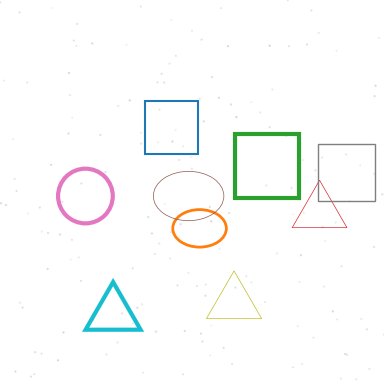[{"shape": "square", "thickness": 1.5, "radius": 0.34, "center": [0.445, 0.67]}, {"shape": "oval", "thickness": 2, "radius": 0.35, "center": [0.518, 0.407]}, {"shape": "square", "thickness": 3, "radius": 0.41, "center": [0.694, 0.569]}, {"shape": "triangle", "thickness": 0.5, "radius": 0.41, "center": [0.83, 0.45]}, {"shape": "oval", "thickness": 0.5, "radius": 0.46, "center": [0.49, 0.491]}, {"shape": "circle", "thickness": 3, "radius": 0.36, "center": [0.222, 0.491]}, {"shape": "square", "thickness": 1, "radius": 0.37, "center": [0.899, 0.551]}, {"shape": "triangle", "thickness": 0.5, "radius": 0.41, "center": [0.608, 0.214]}, {"shape": "triangle", "thickness": 3, "radius": 0.41, "center": [0.294, 0.185]}]